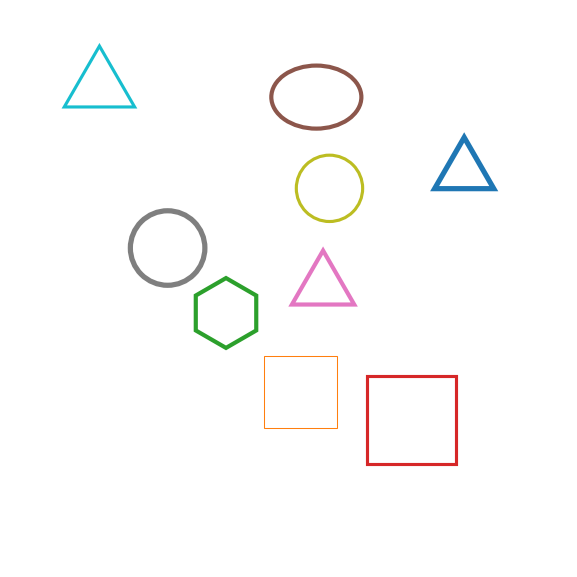[{"shape": "triangle", "thickness": 2.5, "radius": 0.3, "center": [0.804, 0.702]}, {"shape": "square", "thickness": 0.5, "radius": 0.31, "center": [0.52, 0.321]}, {"shape": "hexagon", "thickness": 2, "radius": 0.3, "center": [0.391, 0.457]}, {"shape": "square", "thickness": 1.5, "radius": 0.38, "center": [0.713, 0.272]}, {"shape": "oval", "thickness": 2, "radius": 0.39, "center": [0.548, 0.831]}, {"shape": "triangle", "thickness": 2, "radius": 0.31, "center": [0.559, 0.503]}, {"shape": "circle", "thickness": 2.5, "radius": 0.32, "center": [0.29, 0.57]}, {"shape": "circle", "thickness": 1.5, "radius": 0.29, "center": [0.571, 0.673]}, {"shape": "triangle", "thickness": 1.5, "radius": 0.35, "center": [0.172, 0.849]}]